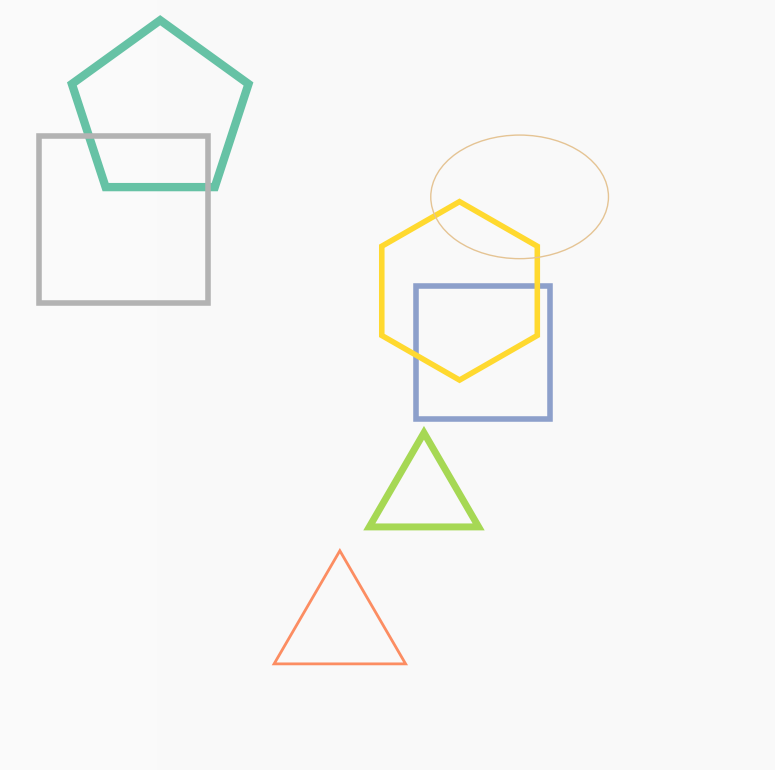[{"shape": "pentagon", "thickness": 3, "radius": 0.6, "center": [0.207, 0.854]}, {"shape": "triangle", "thickness": 1, "radius": 0.49, "center": [0.439, 0.187]}, {"shape": "square", "thickness": 2, "radius": 0.43, "center": [0.623, 0.542]}, {"shape": "triangle", "thickness": 2.5, "radius": 0.41, "center": [0.547, 0.356]}, {"shape": "hexagon", "thickness": 2, "radius": 0.58, "center": [0.593, 0.622]}, {"shape": "oval", "thickness": 0.5, "radius": 0.57, "center": [0.67, 0.744]}, {"shape": "square", "thickness": 2, "radius": 0.54, "center": [0.159, 0.715]}]